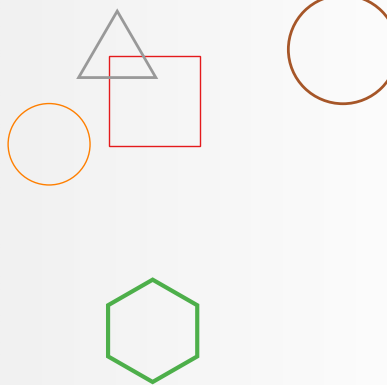[{"shape": "square", "thickness": 1, "radius": 0.58, "center": [0.399, 0.736]}, {"shape": "hexagon", "thickness": 3, "radius": 0.66, "center": [0.394, 0.141]}, {"shape": "circle", "thickness": 1, "radius": 0.53, "center": [0.127, 0.625]}, {"shape": "circle", "thickness": 2, "radius": 0.71, "center": [0.885, 0.872]}, {"shape": "triangle", "thickness": 2, "radius": 0.58, "center": [0.303, 0.856]}]